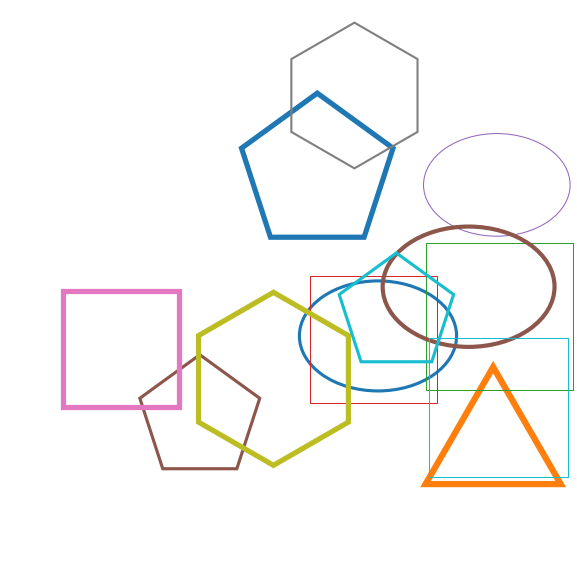[{"shape": "oval", "thickness": 1.5, "radius": 0.68, "center": [0.655, 0.417]}, {"shape": "pentagon", "thickness": 2.5, "radius": 0.69, "center": [0.549, 0.7]}, {"shape": "triangle", "thickness": 3, "radius": 0.68, "center": [0.854, 0.228]}, {"shape": "square", "thickness": 0.5, "radius": 0.64, "center": [0.865, 0.451]}, {"shape": "square", "thickness": 0.5, "radius": 0.55, "center": [0.647, 0.411]}, {"shape": "oval", "thickness": 0.5, "radius": 0.63, "center": [0.86, 0.679]}, {"shape": "pentagon", "thickness": 1.5, "radius": 0.55, "center": [0.346, 0.276]}, {"shape": "oval", "thickness": 2, "radius": 0.74, "center": [0.811, 0.503]}, {"shape": "square", "thickness": 2.5, "radius": 0.5, "center": [0.209, 0.395]}, {"shape": "hexagon", "thickness": 1, "radius": 0.63, "center": [0.614, 0.834]}, {"shape": "hexagon", "thickness": 2.5, "radius": 0.75, "center": [0.474, 0.343]}, {"shape": "pentagon", "thickness": 1.5, "radius": 0.52, "center": [0.686, 0.457]}, {"shape": "square", "thickness": 0.5, "radius": 0.6, "center": [0.864, 0.293]}]